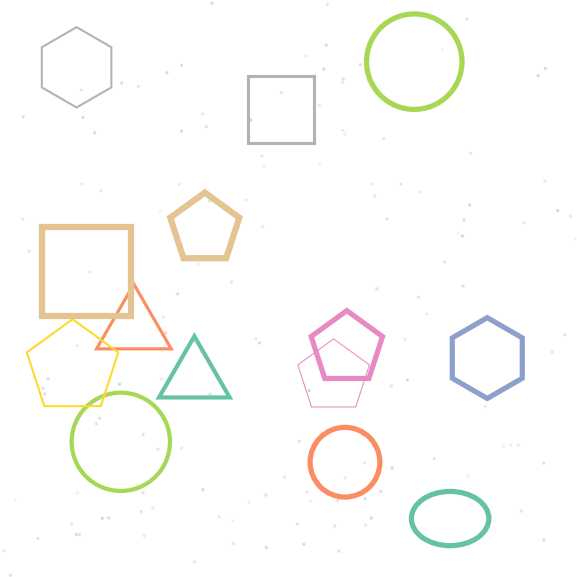[{"shape": "triangle", "thickness": 2, "radius": 0.35, "center": [0.337, 0.346]}, {"shape": "oval", "thickness": 2.5, "radius": 0.34, "center": [0.779, 0.101]}, {"shape": "triangle", "thickness": 1.5, "radius": 0.37, "center": [0.232, 0.432]}, {"shape": "circle", "thickness": 2.5, "radius": 0.3, "center": [0.597, 0.199]}, {"shape": "hexagon", "thickness": 2.5, "radius": 0.35, "center": [0.844, 0.379]}, {"shape": "pentagon", "thickness": 2.5, "radius": 0.32, "center": [0.601, 0.396]}, {"shape": "pentagon", "thickness": 0.5, "radius": 0.33, "center": [0.578, 0.347]}, {"shape": "circle", "thickness": 2, "radius": 0.43, "center": [0.209, 0.234]}, {"shape": "circle", "thickness": 2.5, "radius": 0.41, "center": [0.717, 0.892]}, {"shape": "pentagon", "thickness": 1, "radius": 0.42, "center": [0.126, 0.363]}, {"shape": "square", "thickness": 3, "radius": 0.38, "center": [0.149, 0.529]}, {"shape": "pentagon", "thickness": 3, "radius": 0.31, "center": [0.355, 0.603]}, {"shape": "square", "thickness": 1.5, "radius": 0.29, "center": [0.487, 0.81]}, {"shape": "hexagon", "thickness": 1, "radius": 0.35, "center": [0.133, 0.883]}]